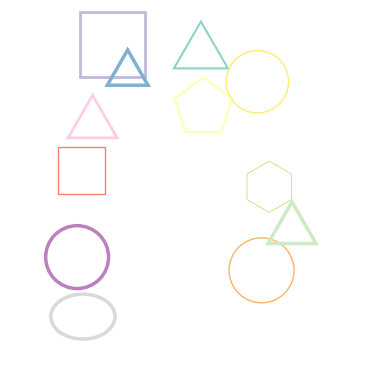[{"shape": "triangle", "thickness": 1.5, "radius": 0.41, "center": [0.522, 0.863]}, {"shape": "pentagon", "thickness": 1.5, "radius": 0.39, "center": [0.528, 0.72]}, {"shape": "square", "thickness": 2, "radius": 0.42, "center": [0.292, 0.884]}, {"shape": "square", "thickness": 1, "radius": 0.3, "center": [0.212, 0.558]}, {"shape": "triangle", "thickness": 2.5, "radius": 0.31, "center": [0.332, 0.809]}, {"shape": "circle", "thickness": 1, "radius": 0.42, "center": [0.679, 0.298]}, {"shape": "hexagon", "thickness": 0.5, "radius": 0.33, "center": [0.699, 0.515]}, {"shape": "triangle", "thickness": 2, "radius": 0.37, "center": [0.241, 0.679]}, {"shape": "oval", "thickness": 2.5, "radius": 0.42, "center": [0.215, 0.178]}, {"shape": "circle", "thickness": 2.5, "radius": 0.41, "center": [0.2, 0.332]}, {"shape": "triangle", "thickness": 2.5, "radius": 0.36, "center": [0.758, 0.403]}, {"shape": "circle", "thickness": 1, "radius": 0.4, "center": [0.668, 0.788]}]